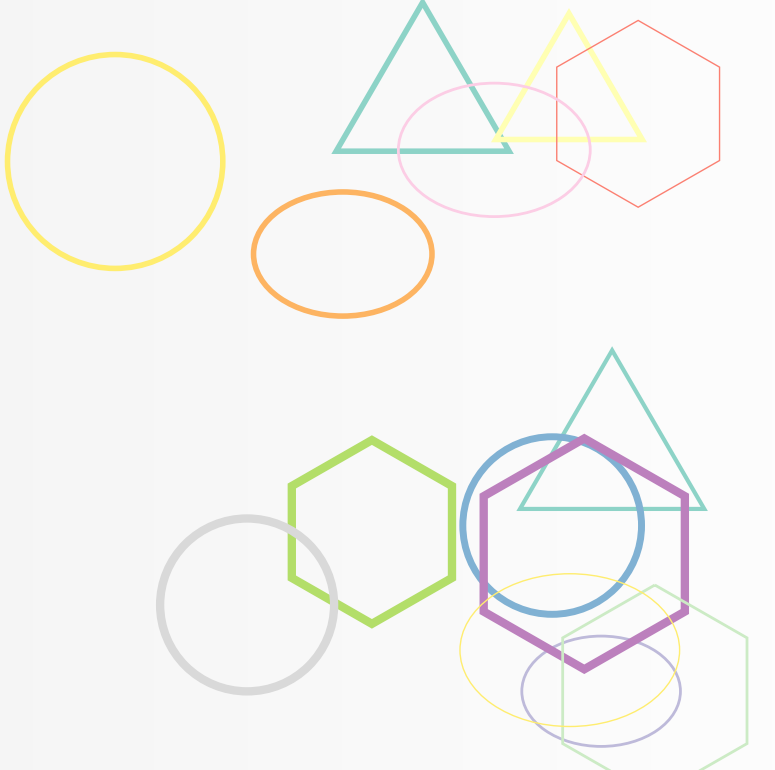[{"shape": "triangle", "thickness": 2, "radius": 0.64, "center": [0.545, 0.868]}, {"shape": "triangle", "thickness": 1.5, "radius": 0.69, "center": [0.79, 0.408]}, {"shape": "triangle", "thickness": 2, "radius": 0.55, "center": [0.734, 0.873]}, {"shape": "oval", "thickness": 1, "radius": 0.51, "center": [0.776, 0.102]}, {"shape": "hexagon", "thickness": 0.5, "radius": 0.61, "center": [0.823, 0.852]}, {"shape": "circle", "thickness": 2.5, "radius": 0.58, "center": [0.712, 0.317]}, {"shape": "oval", "thickness": 2, "radius": 0.58, "center": [0.442, 0.67]}, {"shape": "hexagon", "thickness": 3, "radius": 0.6, "center": [0.48, 0.309]}, {"shape": "oval", "thickness": 1, "radius": 0.62, "center": [0.638, 0.805]}, {"shape": "circle", "thickness": 3, "radius": 0.56, "center": [0.319, 0.214]}, {"shape": "hexagon", "thickness": 3, "radius": 0.75, "center": [0.754, 0.281]}, {"shape": "hexagon", "thickness": 1, "radius": 0.69, "center": [0.845, 0.103]}, {"shape": "oval", "thickness": 0.5, "radius": 0.71, "center": [0.735, 0.156]}, {"shape": "circle", "thickness": 2, "radius": 0.69, "center": [0.149, 0.79]}]